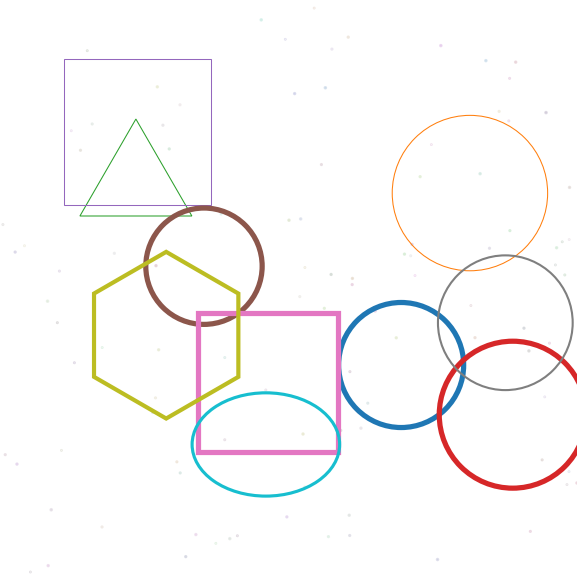[{"shape": "circle", "thickness": 2.5, "radius": 0.54, "center": [0.695, 0.367]}, {"shape": "circle", "thickness": 0.5, "radius": 0.67, "center": [0.814, 0.665]}, {"shape": "triangle", "thickness": 0.5, "radius": 0.56, "center": [0.235, 0.681]}, {"shape": "circle", "thickness": 2.5, "radius": 0.64, "center": [0.888, 0.281]}, {"shape": "square", "thickness": 0.5, "radius": 0.63, "center": [0.238, 0.77]}, {"shape": "circle", "thickness": 2.5, "radius": 0.5, "center": [0.353, 0.538]}, {"shape": "square", "thickness": 2.5, "radius": 0.6, "center": [0.464, 0.337]}, {"shape": "circle", "thickness": 1, "radius": 0.58, "center": [0.875, 0.44]}, {"shape": "hexagon", "thickness": 2, "radius": 0.72, "center": [0.288, 0.419]}, {"shape": "oval", "thickness": 1.5, "radius": 0.64, "center": [0.46, 0.229]}]